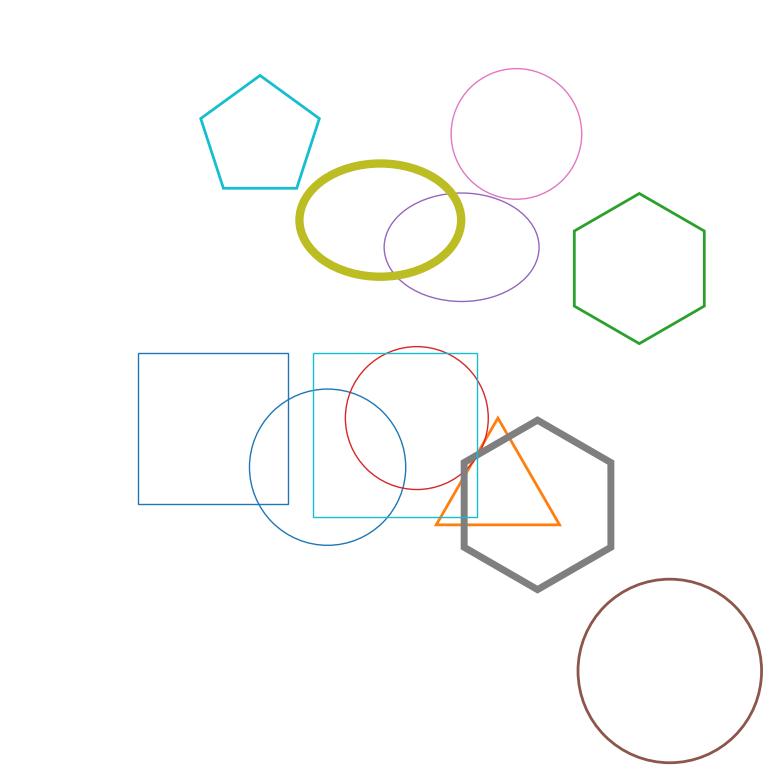[{"shape": "circle", "thickness": 0.5, "radius": 0.51, "center": [0.425, 0.393]}, {"shape": "square", "thickness": 0.5, "radius": 0.49, "center": [0.276, 0.443]}, {"shape": "triangle", "thickness": 1, "radius": 0.46, "center": [0.647, 0.365]}, {"shape": "hexagon", "thickness": 1, "radius": 0.49, "center": [0.83, 0.651]}, {"shape": "circle", "thickness": 0.5, "radius": 0.46, "center": [0.541, 0.457]}, {"shape": "oval", "thickness": 0.5, "radius": 0.5, "center": [0.6, 0.679]}, {"shape": "circle", "thickness": 1, "radius": 0.6, "center": [0.87, 0.129]}, {"shape": "circle", "thickness": 0.5, "radius": 0.42, "center": [0.671, 0.826]}, {"shape": "hexagon", "thickness": 2.5, "radius": 0.55, "center": [0.698, 0.344]}, {"shape": "oval", "thickness": 3, "radius": 0.53, "center": [0.494, 0.714]}, {"shape": "pentagon", "thickness": 1, "radius": 0.4, "center": [0.338, 0.821]}, {"shape": "square", "thickness": 0.5, "radius": 0.53, "center": [0.513, 0.435]}]